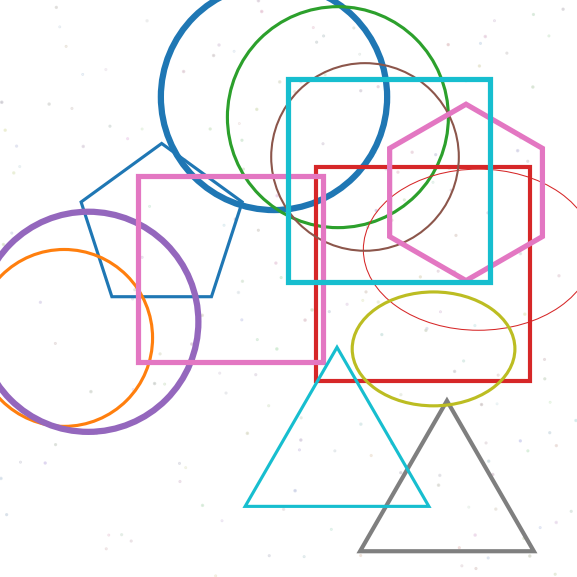[{"shape": "circle", "thickness": 3, "radius": 0.98, "center": [0.474, 0.831]}, {"shape": "pentagon", "thickness": 1.5, "radius": 0.73, "center": [0.28, 0.604]}, {"shape": "circle", "thickness": 1.5, "radius": 0.77, "center": [0.111, 0.414]}, {"shape": "circle", "thickness": 1.5, "radius": 0.96, "center": [0.585, 0.796]}, {"shape": "oval", "thickness": 0.5, "radius": 1.0, "center": [0.828, 0.567]}, {"shape": "square", "thickness": 2, "radius": 0.93, "center": [0.733, 0.524]}, {"shape": "circle", "thickness": 3, "radius": 0.95, "center": [0.153, 0.442]}, {"shape": "circle", "thickness": 1, "radius": 0.81, "center": [0.632, 0.727]}, {"shape": "square", "thickness": 2.5, "radius": 0.8, "center": [0.399, 0.533]}, {"shape": "hexagon", "thickness": 2.5, "radius": 0.76, "center": [0.807, 0.666]}, {"shape": "triangle", "thickness": 2, "radius": 0.87, "center": [0.774, 0.131]}, {"shape": "oval", "thickness": 1.5, "radius": 0.7, "center": [0.751, 0.395]}, {"shape": "square", "thickness": 2.5, "radius": 0.88, "center": [0.673, 0.686]}, {"shape": "triangle", "thickness": 1.5, "radius": 0.92, "center": [0.584, 0.214]}]